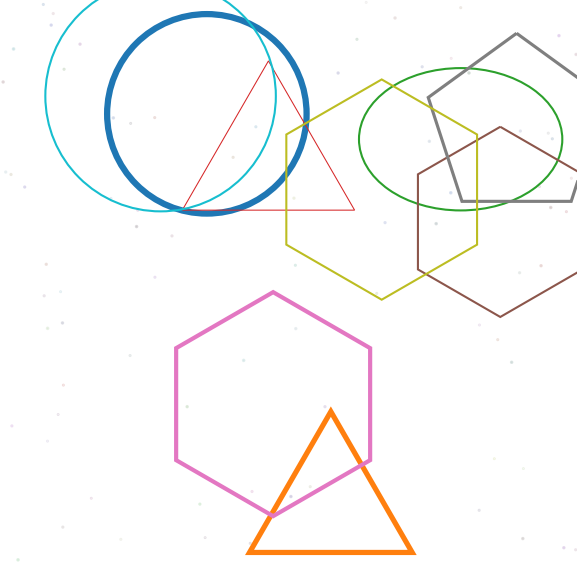[{"shape": "circle", "thickness": 3, "radius": 0.86, "center": [0.358, 0.802]}, {"shape": "triangle", "thickness": 2.5, "radius": 0.81, "center": [0.573, 0.124]}, {"shape": "oval", "thickness": 1, "radius": 0.88, "center": [0.798, 0.758]}, {"shape": "triangle", "thickness": 0.5, "radius": 0.86, "center": [0.465, 0.721]}, {"shape": "hexagon", "thickness": 1, "radius": 0.82, "center": [0.866, 0.615]}, {"shape": "hexagon", "thickness": 2, "radius": 0.97, "center": [0.473, 0.299]}, {"shape": "pentagon", "thickness": 1.5, "radius": 0.8, "center": [0.895, 0.781]}, {"shape": "hexagon", "thickness": 1, "radius": 0.95, "center": [0.661, 0.671]}, {"shape": "circle", "thickness": 1, "radius": 1.0, "center": [0.278, 0.833]}]